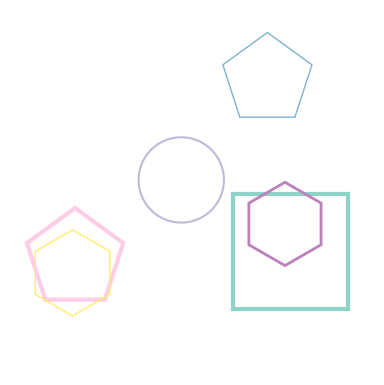[{"shape": "square", "thickness": 3, "radius": 0.75, "center": [0.754, 0.347]}, {"shape": "circle", "thickness": 1.5, "radius": 0.55, "center": [0.471, 0.533]}, {"shape": "pentagon", "thickness": 1, "radius": 0.61, "center": [0.695, 0.794]}, {"shape": "pentagon", "thickness": 3, "radius": 0.66, "center": [0.195, 0.328]}, {"shape": "hexagon", "thickness": 2, "radius": 0.54, "center": [0.74, 0.418]}, {"shape": "hexagon", "thickness": 1, "radius": 0.56, "center": [0.188, 0.291]}]